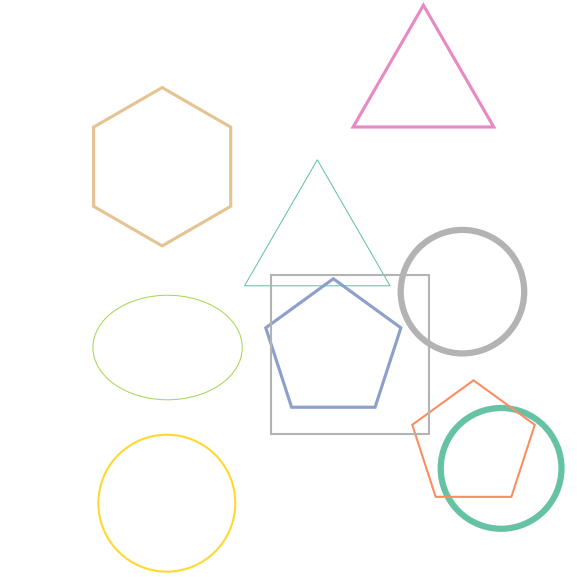[{"shape": "triangle", "thickness": 0.5, "radius": 0.73, "center": [0.549, 0.577]}, {"shape": "circle", "thickness": 3, "radius": 0.52, "center": [0.868, 0.188]}, {"shape": "pentagon", "thickness": 1, "radius": 0.56, "center": [0.82, 0.229]}, {"shape": "pentagon", "thickness": 1.5, "radius": 0.61, "center": [0.577, 0.393]}, {"shape": "triangle", "thickness": 1.5, "radius": 0.7, "center": [0.733, 0.85]}, {"shape": "oval", "thickness": 0.5, "radius": 0.65, "center": [0.29, 0.397]}, {"shape": "circle", "thickness": 1, "radius": 0.59, "center": [0.289, 0.128]}, {"shape": "hexagon", "thickness": 1.5, "radius": 0.69, "center": [0.281, 0.71]}, {"shape": "circle", "thickness": 3, "radius": 0.53, "center": [0.801, 0.494]}, {"shape": "square", "thickness": 1, "radius": 0.69, "center": [0.606, 0.385]}]